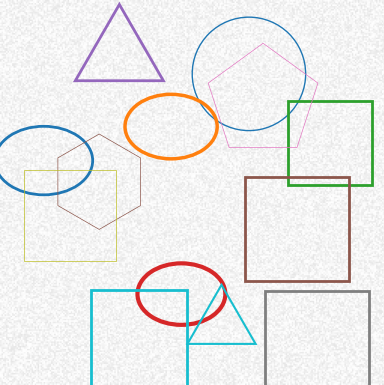[{"shape": "oval", "thickness": 2, "radius": 0.64, "center": [0.114, 0.583]}, {"shape": "circle", "thickness": 1, "radius": 0.74, "center": [0.647, 0.808]}, {"shape": "oval", "thickness": 2.5, "radius": 0.6, "center": [0.444, 0.671]}, {"shape": "square", "thickness": 2, "radius": 0.54, "center": [0.857, 0.628]}, {"shape": "oval", "thickness": 3, "radius": 0.57, "center": [0.471, 0.236]}, {"shape": "triangle", "thickness": 2, "radius": 0.66, "center": [0.31, 0.856]}, {"shape": "square", "thickness": 2, "radius": 0.68, "center": [0.772, 0.406]}, {"shape": "hexagon", "thickness": 0.5, "radius": 0.62, "center": [0.258, 0.528]}, {"shape": "pentagon", "thickness": 0.5, "radius": 0.75, "center": [0.683, 0.738]}, {"shape": "square", "thickness": 2, "radius": 0.68, "center": [0.824, 0.109]}, {"shape": "square", "thickness": 0.5, "radius": 0.6, "center": [0.182, 0.44]}, {"shape": "square", "thickness": 2, "radius": 0.62, "center": [0.361, 0.122]}, {"shape": "triangle", "thickness": 1.5, "radius": 0.51, "center": [0.575, 0.158]}]